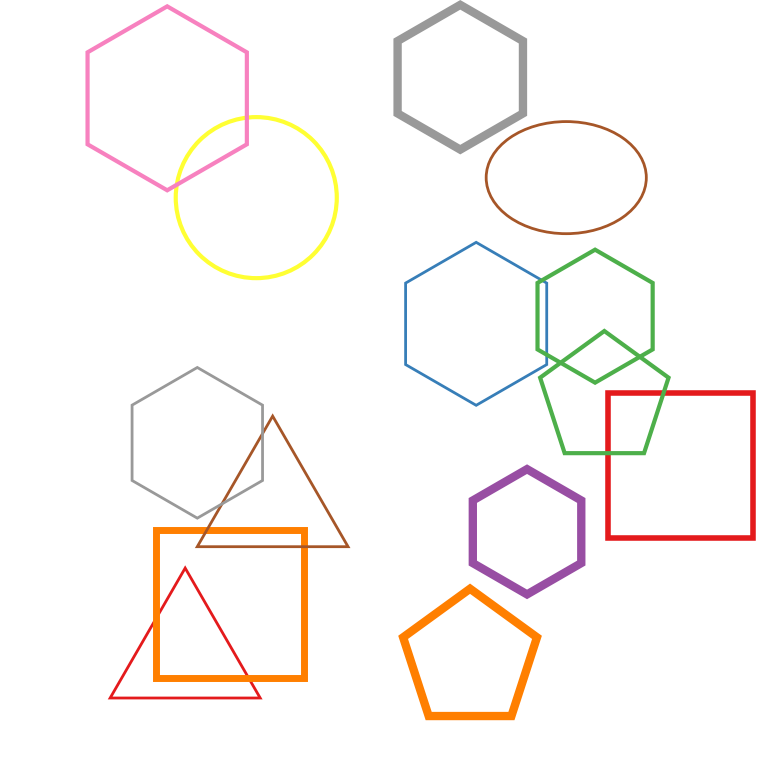[{"shape": "square", "thickness": 2, "radius": 0.47, "center": [0.884, 0.396]}, {"shape": "triangle", "thickness": 1, "radius": 0.56, "center": [0.24, 0.15]}, {"shape": "hexagon", "thickness": 1, "radius": 0.53, "center": [0.618, 0.579]}, {"shape": "hexagon", "thickness": 1.5, "radius": 0.43, "center": [0.773, 0.589]}, {"shape": "pentagon", "thickness": 1.5, "radius": 0.44, "center": [0.785, 0.482]}, {"shape": "hexagon", "thickness": 3, "radius": 0.41, "center": [0.684, 0.309]}, {"shape": "square", "thickness": 2.5, "radius": 0.48, "center": [0.299, 0.216]}, {"shape": "pentagon", "thickness": 3, "radius": 0.46, "center": [0.61, 0.144]}, {"shape": "circle", "thickness": 1.5, "radius": 0.52, "center": [0.333, 0.743]}, {"shape": "triangle", "thickness": 1, "radius": 0.57, "center": [0.354, 0.347]}, {"shape": "oval", "thickness": 1, "radius": 0.52, "center": [0.735, 0.769]}, {"shape": "hexagon", "thickness": 1.5, "radius": 0.6, "center": [0.217, 0.872]}, {"shape": "hexagon", "thickness": 1, "radius": 0.49, "center": [0.256, 0.425]}, {"shape": "hexagon", "thickness": 3, "radius": 0.47, "center": [0.598, 0.9]}]